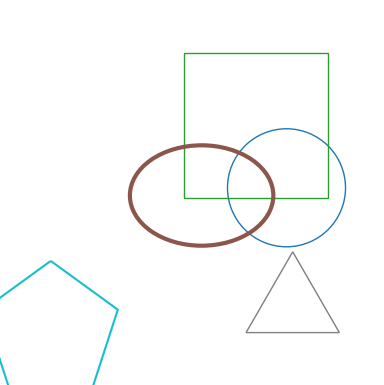[{"shape": "circle", "thickness": 1, "radius": 0.77, "center": [0.744, 0.512]}, {"shape": "square", "thickness": 1, "radius": 0.94, "center": [0.666, 0.674]}, {"shape": "oval", "thickness": 3, "radius": 0.93, "center": [0.524, 0.492]}, {"shape": "triangle", "thickness": 1, "radius": 0.7, "center": [0.76, 0.206]}, {"shape": "pentagon", "thickness": 1.5, "radius": 0.92, "center": [0.132, 0.139]}]